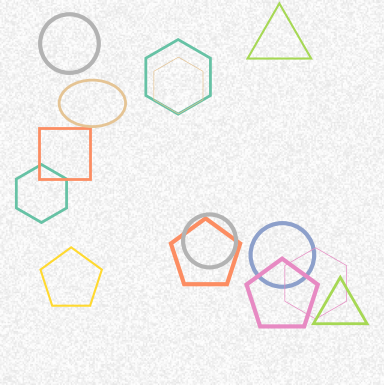[{"shape": "hexagon", "thickness": 2, "radius": 0.38, "center": [0.108, 0.497]}, {"shape": "hexagon", "thickness": 2, "radius": 0.48, "center": [0.463, 0.8]}, {"shape": "pentagon", "thickness": 3, "radius": 0.47, "center": [0.534, 0.338]}, {"shape": "square", "thickness": 2, "radius": 0.33, "center": [0.168, 0.601]}, {"shape": "circle", "thickness": 3, "radius": 0.41, "center": [0.733, 0.338]}, {"shape": "pentagon", "thickness": 3, "radius": 0.49, "center": [0.733, 0.231]}, {"shape": "hexagon", "thickness": 0.5, "radius": 0.46, "center": [0.82, 0.264]}, {"shape": "triangle", "thickness": 2, "radius": 0.4, "center": [0.884, 0.199]}, {"shape": "triangle", "thickness": 1.5, "radius": 0.48, "center": [0.726, 0.896]}, {"shape": "pentagon", "thickness": 1.5, "radius": 0.42, "center": [0.185, 0.274]}, {"shape": "hexagon", "thickness": 0.5, "radius": 0.37, "center": [0.463, 0.778]}, {"shape": "oval", "thickness": 2, "radius": 0.43, "center": [0.24, 0.732]}, {"shape": "circle", "thickness": 3, "radius": 0.34, "center": [0.544, 0.374]}, {"shape": "circle", "thickness": 3, "radius": 0.38, "center": [0.18, 0.887]}]